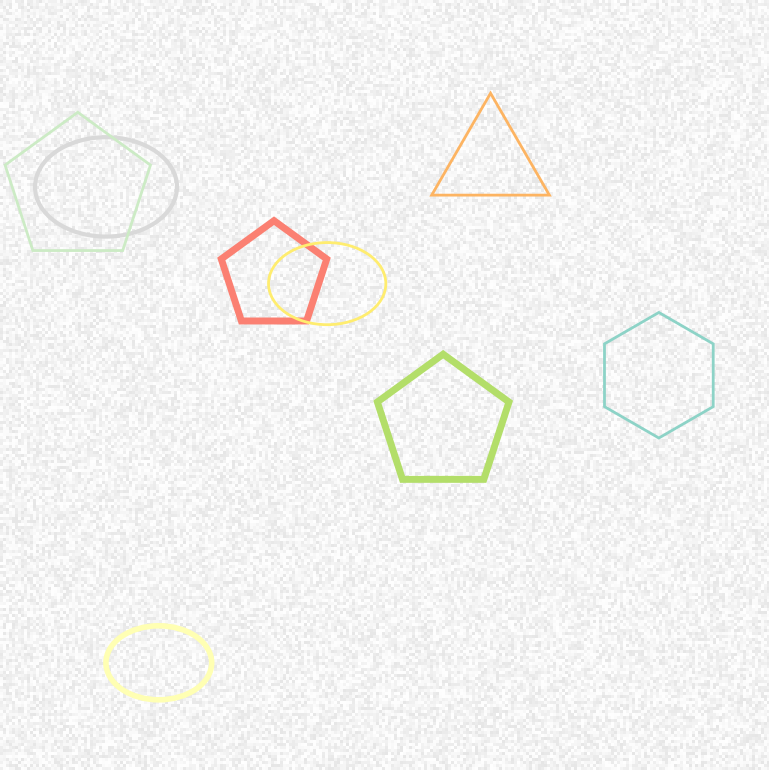[{"shape": "hexagon", "thickness": 1, "radius": 0.41, "center": [0.856, 0.513]}, {"shape": "oval", "thickness": 2, "radius": 0.34, "center": [0.206, 0.139]}, {"shape": "pentagon", "thickness": 2.5, "radius": 0.36, "center": [0.356, 0.641]}, {"shape": "triangle", "thickness": 1, "radius": 0.44, "center": [0.637, 0.791]}, {"shape": "pentagon", "thickness": 2.5, "radius": 0.45, "center": [0.576, 0.45]}, {"shape": "oval", "thickness": 1.5, "radius": 0.46, "center": [0.138, 0.757]}, {"shape": "pentagon", "thickness": 1, "radius": 0.5, "center": [0.101, 0.755]}, {"shape": "oval", "thickness": 1, "radius": 0.38, "center": [0.425, 0.632]}]